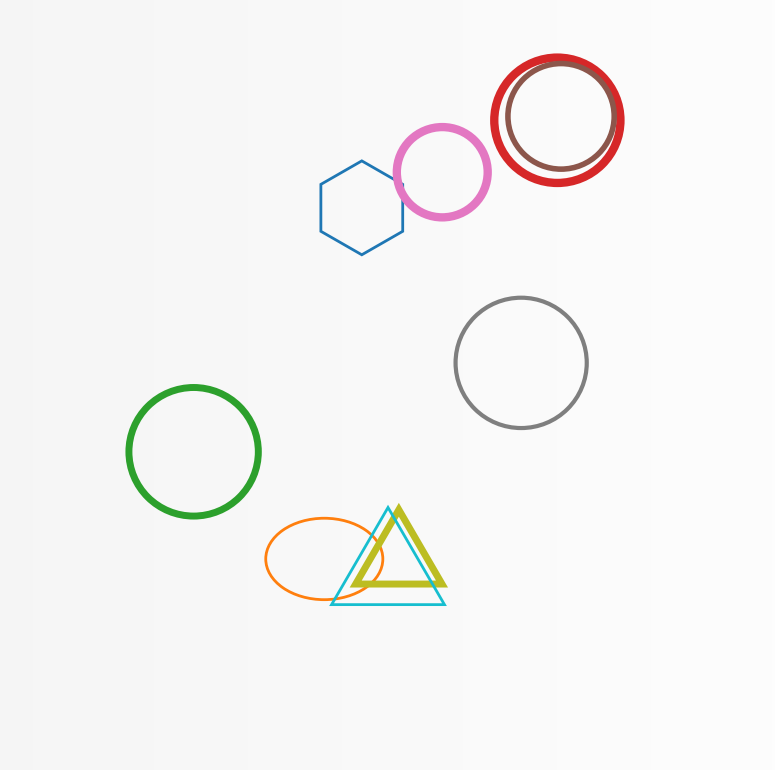[{"shape": "hexagon", "thickness": 1, "radius": 0.3, "center": [0.467, 0.73]}, {"shape": "oval", "thickness": 1, "radius": 0.38, "center": [0.418, 0.274]}, {"shape": "circle", "thickness": 2.5, "radius": 0.42, "center": [0.25, 0.413]}, {"shape": "circle", "thickness": 3, "radius": 0.41, "center": [0.719, 0.844]}, {"shape": "circle", "thickness": 2, "radius": 0.34, "center": [0.724, 0.849]}, {"shape": "circle", "thickness": 3, "radius": 0.29, "center": [0.571, 0.776]}, {"shape": "circle", "thickness": 1.5, "radius": 0.42, "center": [0.672, 0.529]}, {"shape": "triangle", "thickness": 2.5, "radius": 0.32, "center": [0.515, 0.274]}, {"shape": "triangle", "thickness": 1, "radius": 0.42, "center": [0.501, 0.257]}]